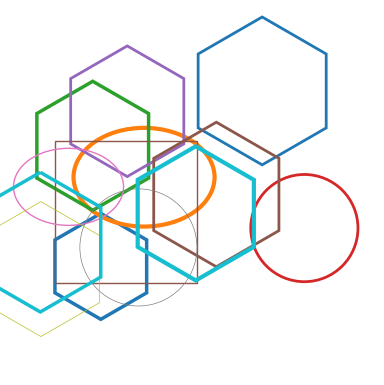[{"shape": "hexagon", "thickness": 2.5, "radius": 0.69, "center": [0.262, 0.308]}, {"shape": "hexagon", "thickness": 2, "radius": 0.96, "center": [0.681, 0.764]}, {"shape": "oval", "thickness": 3, "radius": 0.92, "center": [0.374, 0.54]}, {"shape": "hexagon", "thickness": 2.5, "radius": 0.84, "center": [0.241, 0.621]}, {"shape": "circle", "thickness": 2, "radius": 0.7, "center": [0.791, 0.408]}, {"shape": "hexagon", "thickness": 2, "radius": 0.85, "center": [0.331, 0.711]}, {"shape": "hexagon", "thickness": 2, "radius": 0.94, "center": [0.562, 0.495]}, {"shape": "square", "thickness": 1, "radius": 0.92, "center": [0.327, 0.45]}, {"shape": "oval", "thickness": 1, "radius": 0.71, "center": [0.178, 0.515]}, {"shape": "circle", "thickness": 0.5, "radius": 0.76, "center": [0.36, 0.357]}, {"shape": "hexagon", "thickness": 0.5, "radius": 0.88, "center": [0.106, 0.301]}, {"shape": "hexagon", "thickness": 3, "radius": 0.87, "center": [0.509, 0.446]}, {"shape": "hexagon", "thickness": 2.5, "radius": 0.91, "center": [0.105, 0.371]}]